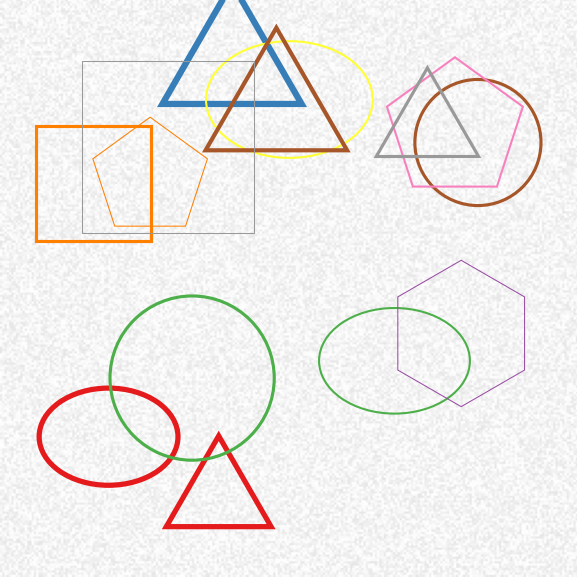[{"shape": "triangle", "thickness": 2.5, "radius": 0.52, "center": [0.379, 0.14]}, {"shape": "oval", "thickness": 2.5, "radius": 0.6, "center": [0.188, 0.243]}, {"shape": "triangle", "thickness": 3, "radius": 0.7, "center": [0.402, 0.889]}, {"shape": "circle", "thickness": 1.5, "radius": 0.71, "center": [0.333, 0.344]}, {"shape": "oval", "thickness": 1, "radius": 0.65, "center": [0.683, 0.374]}, {"shape": "hexagon", "thickness": 0.5, "radius": 0.63, "center": [0.799, 0.422]}, {"shape": "pentagon", "thickness": 0.5, "radius": 0.52, "center": [0.26, 0.692]}, {"shape": "square", "thickness": 1.5, "radius": 0.5, "center": [0.162, 0.681]}, {"shape": "oval", "thickness": 1, "radius": 0.72, "center": [0.501, 0.827]}, {"shape": "circle", "thickness": 1.5, "radius": 0.55, "center": [0.828, 0.752]}, {"shape": "triangle", "thickness": 2, "radius": 0.71, "center": [0.478, 0.81]}, {"shape": "pentagon", "thickness": 1, "radius": 0.62, "center": [0.788, 0.776]}, {"shape": "square", "thickness": 0.5, "radius": 0.74, "center": [0.29, 0.745]}, {"shape": "triangle", "thickness": 1.5, "radius": 0.51, "center": [0.74, 0.779]}]